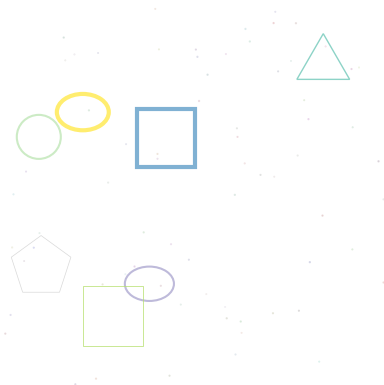[{"shape": "triangle", "thickness": 1, "radius": 0.4, "center": [0.84, 0.833]}, {"shape": "oval", "thickness": 1.5, "radius": 0.32, "center": [0.388, 0.263]}, {"shape": "square", "thickness": 3, "radius": 0.38, "center": [0.431, 0.642]}, {"shape": "square", "thickness": 0.5, "radius": 0.39, "center": [0.293, 0.18]}, {"shape": "pentagon", "thickness": 0.5, "radius": 0.41, "center": [0.107, 0.307]}, {"shape": "circle", "thickness": 1.5, "radius": 0.29, "center": [0.101, 0.644]}, {"shape": "oval", "thickness": 3, "radius": 0.34, "center": [0.215, 0.709]}]